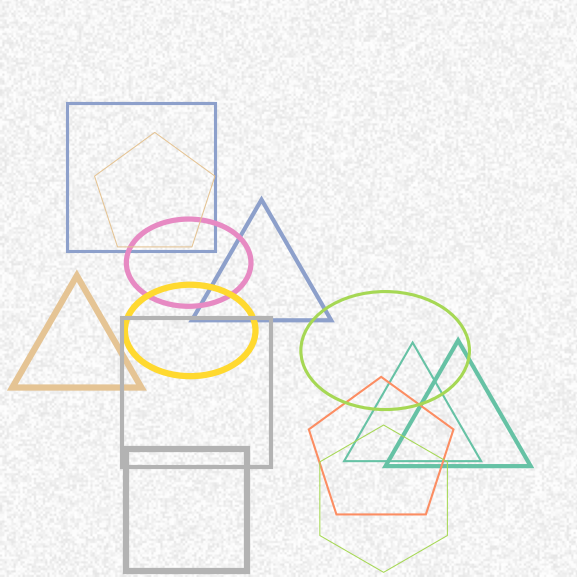[{"shape": "triangle", "thickness": 2, "radius": 0.73, "center": [0.793, 0.265]}, {"shape": "triangle", "thickness": 1, "radius": 0.68, "center": [0.714, 0.269]}, {"shape": "pentagon", "thickness": 1, "radius": 0.66, "center": [0.66, 0.215]}, {"shape": "triangle", "thickness": 2, "radius": 0.7, "center": [0.453, 0.514]}, {"shape": "square", "thickness": 1.5, "radius": 0.64, "center": [0.244, 0.693]}, {"shape": "oval", "thickness": 2.5, "radius": 0.54, "center": [0.327, 0.544]}, {"shape": "hexagon", "thickness": 0.5, "radius": 0.64, "center": [0.664, 0.136]}, {"shape": "oval", "thickness": 1.5, "radius": 0.73, "center": [0.667, 0.392]}, {"shape": "oval", "thickness": 3, "radius": 0.57, "center": [0.329, 0.427]}, {"shape": "pentagon", "thickness": 0.5, "radius": 0.55, "center": [0.268, 0.66]}, {"shape": "triangle", "thickness": 3, "radius": 0.65, "center": [0.133, 0.393]}, {"shape": "square", "thickness": 2, "radius": 0.65, "center": [0.34, 0.319]}, {"shape": "square", "thickness": 3, "radius": 0.53, "center": [0.323, 0.116]}]